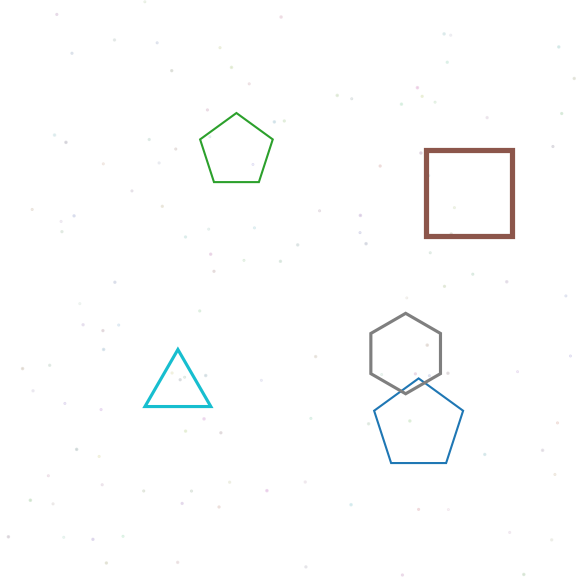[{"shape": "pentagon", "thickness": 1, "radius": 0.41, "center": [0.725, 0.263]}, {"shape": "pentagon", "thickness": 1, "radius": 0.33, "center": [0.409, 0.737]}, {"shape": "square", "thickness": 2.5, "radius": 0.37, "center": [0.812, 0.665]}, {"shape": "hexagon", "thickness": 1.5, "radius": 0.35, "center": [0.702, 0.387]}, {"shape": "triangle", "thickness": 1.5, "radius": 0.33, "center": [0.308, 0.328]}]